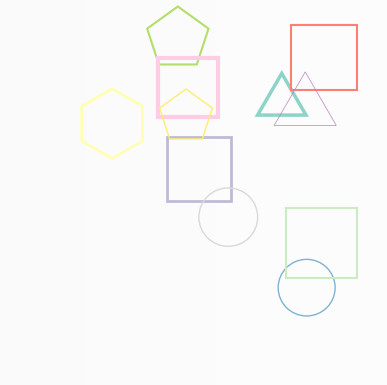[{"shape": "triangle", "thickness": 2.5, "radius": 0.36, "center": [0.727, 0.737]}, {"shape": "hexagon", "thickness": 2, "radius": 0.45, "center": [0.289, 0.679]}, {"shape": "square", "thickness": 2, "radius": 0.42, "center": [0.514, 0.562]}, {"shape": "square", "thickness": 1.5, "radius": 0.43, "center": [0.836, 0.851]}, {"shape": "circle", "thickness": 1, "radius": 0.37, "center": [0.791, 0.253]}, {"shape": "pentagon", "thickness": 1.5, "radius": 0.42, "center": [0.459, 0.9]}, {"shape": "square", "thickness": 3, "radius": 0.39, "center": [0.486, 0.772]}, {"shape": "circle", "thickness": 1, "radius": 0.38, "center": [0.589, 0.436]}, {"shape": "triangle", "thickness": 0.5, "radius": 0.46, "center": [0.788, 0.721]}, {"shape": "square", "thickness": 1.5, "radius": 0.45, "center": [0.829, 0.368]}, {"shape": "pentagon", "thickness": 1, "radius": 0.36, "center": [0.48, 0.697]}]